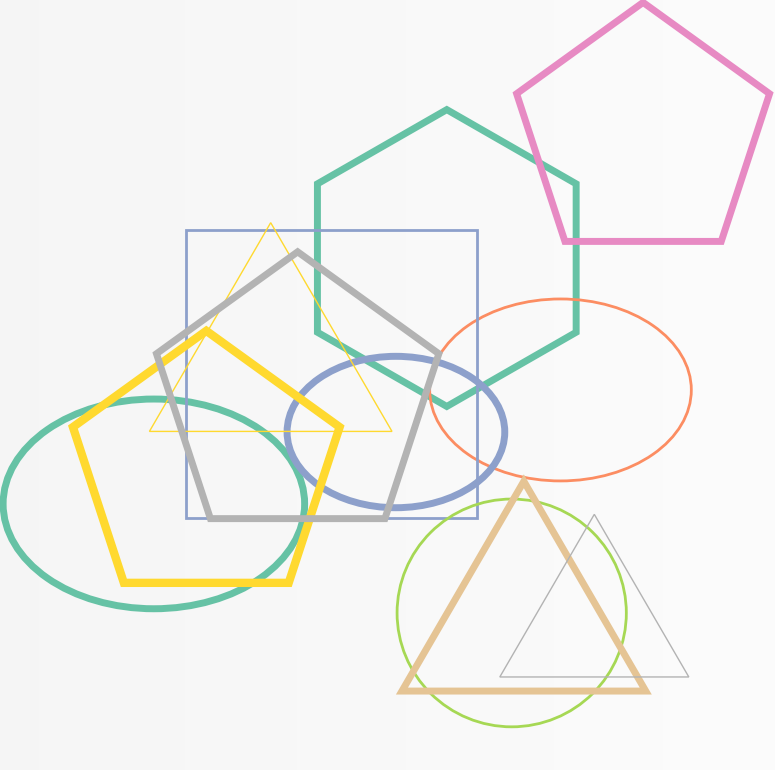[{"shape": "hexagon", "thickness": 2.5, "radius": 0.96, "center": [0.577, 0.665]}, {"shape": "oval", "thickness": 2.5, "radius": 0.97, "center": [0.199, 0.346]}, {"shape": "oval", "thickness": 1, "radius": 0.84, "center": [0.723, 0.494]}, {"shape": "oval", "thickness": 2.5, "radius": 0.7, "center": [0.511, 0.439]}, {"shape": "square", "thickness": 1, "radius": 0.94, "center": [0.428, 0.514]}, {"shape": "pentagon", "thickness": 2.5, "radius": 0.86, "center": [0.83, 0.825]}, {"shape": "circle", "thickness": 1, "radius": 0.74, "center": [0.66, 0.204]}, {"shape": "pentagon", "thickness": 3, "radius": 0.9, "center": [0.266, 0.389]}, {"shape": "triangle", "thickness": 0.5, "radius": 0.9, "center": [0.349, 0.53]}, {"shape": "triangle", "thickness": 2.5, "radius": 0.91, "center": [0.676, 0.193]}, {"shape": "triangle", "thickness": 0.5, "radius": 0.7, "center": [0.767, 0.191]}, {"shape": "pentagon", "thickness": 2.5, "radius": 0.96, "center": [0.384, 0.481]}]